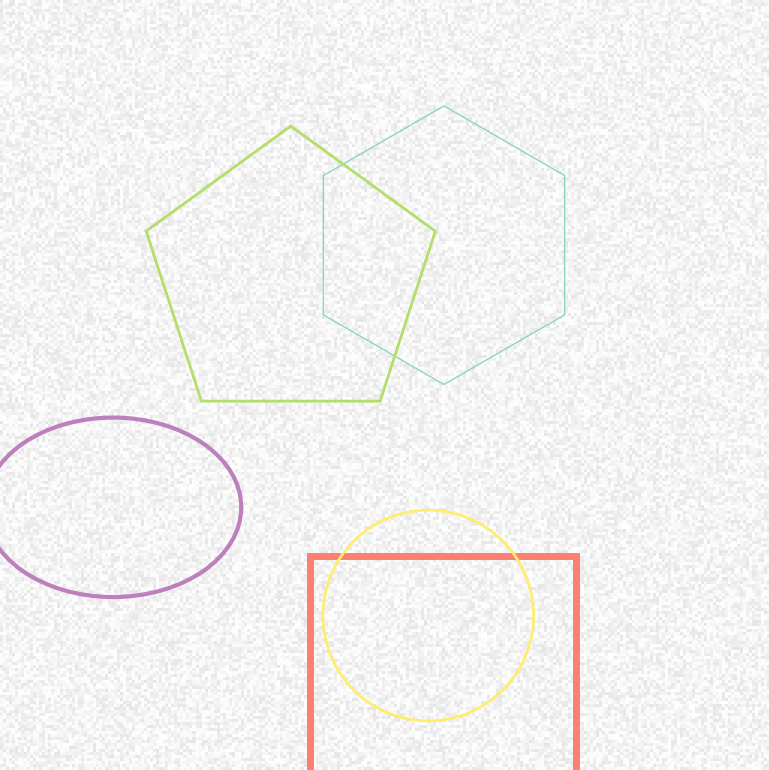[{"shape": "hexagon", "thickness": 0.5, "radius": 0.9, "center": [0.577, 0.682]}, {"shape": "square", "thickness": 2.5, "radius": 0.87, "center": [0.575, 0.105]}, {"shape": "pentagon", "thickness": 1, "radius": 0.99, "center": [0.378, 0.639]}, {"shape": "oval", "thickness": 1.5, "radius": 0.83, "center": [0.147, 0.341]}, {"shape": "circle", "thickness": 1, "radius": 0.68, "center": [0.556, 0.201]}]